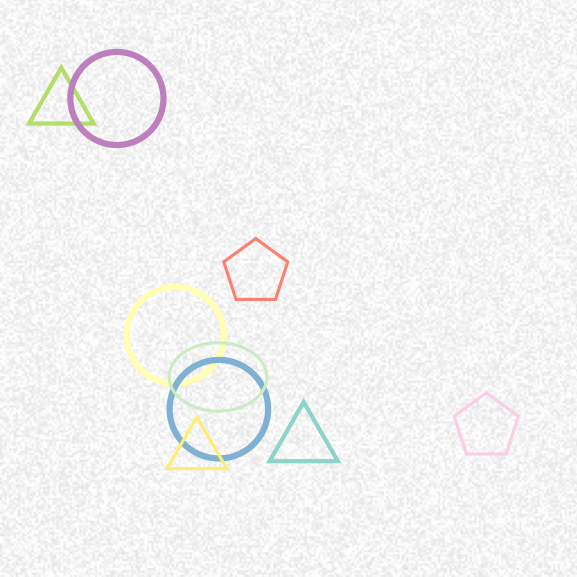[{"shape": "triangle", "thickness": 2, "radius": 0.34, "center": [0.526, 0.235]}, {"shape": "circle", "thickness": 3, "radius": 0.42, "center": [0.303, 0.419]}, {"shape": "pentagon", "thickness": 1.5, "radius": 0.29, "center": [0.443, 0.528]}, {"shape": "circle", "thickness": 3, "radius": 0.43, "center": [0.379, 0.291]}, {"shape": "triangle", "thickness": 2, "radius": 0.32, "center": [0.106, 0.817]}, {"shape": "pentagon", "thickness": 1.5, "radius": 0.29, "center": [0.842, 0.26]}, {"shape": "circle", "thickness": 3, "radius": 0.4, "center": [0.202, 0.829]}, {"shape": "oval", "thickness": 1.5, "radius": 0.42, "center": [0.378, 0.346]}, {"shape": "triangle", "thickness": 1.5, "radius": 0.3, "center": [0.341, 0.218]}]